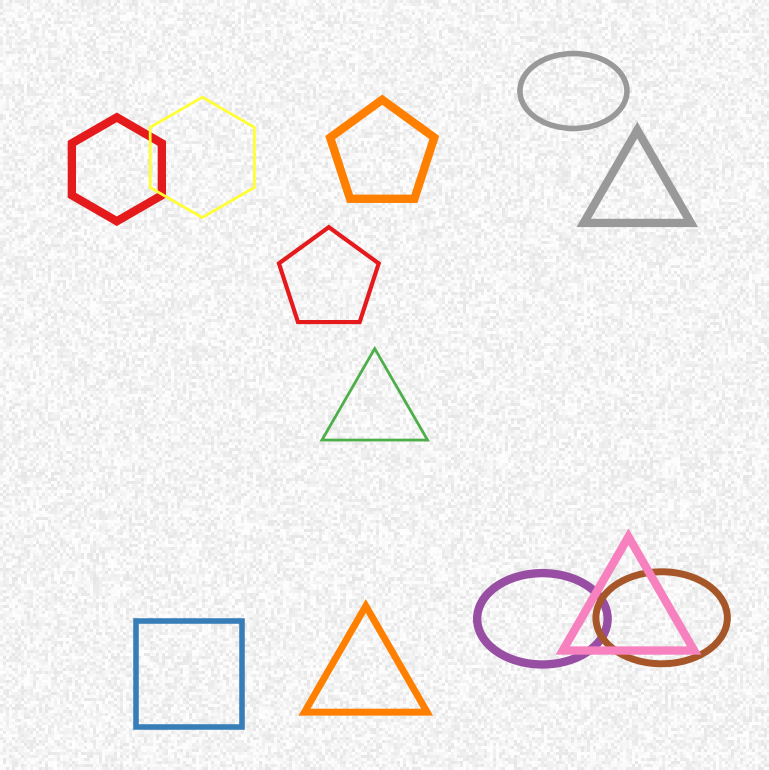[{"shape": "hexagon", "thickness": 3, "radius": 0.34, "center": [0.152, 0.78]}, {"shape": "pentagon", "thickness": 1.5, "radius": 0.34, "center": [0.427, 0.637]}, {"shape": "square", "thickness": 2, "radius": 0.34, "center": [0.245, 0.125]}, {"shape": "triangle", "thickness": 1, "radius": 0.4, "center": [0.487, 0.468]}, {"shape": "oval", "thickness": 3, "radius": 0.42, "center": [0.704, 0.196]}, {"shape": "pentagon", "thickness": 3, "radius": 0.36, "center": [0.496, 0.799]}, {"shape": "triangle", "thickness": 2.5, "radius": 0.46, "center": [0.475, 0.121]}, {"shape": "hexagon", "thickness": 1, "radius": 0.39, "center": [0.263, 0.796]}, {"shape": "oval", "thickness": 2.5, "radius": 0.43, "center": [0.859, 0.198]}, {"shape": "triangle", "thickness": 3, "radius": 0.49, "center": [0.816, 0.204]}, {"shape": "triangle", "thickness": 3, "radius": 0.4, "center": [0.828, 0.751]}, {"shape": "oval", "thickness": 2, "radius": 0.35, "center": [0.745, 0.882]}]